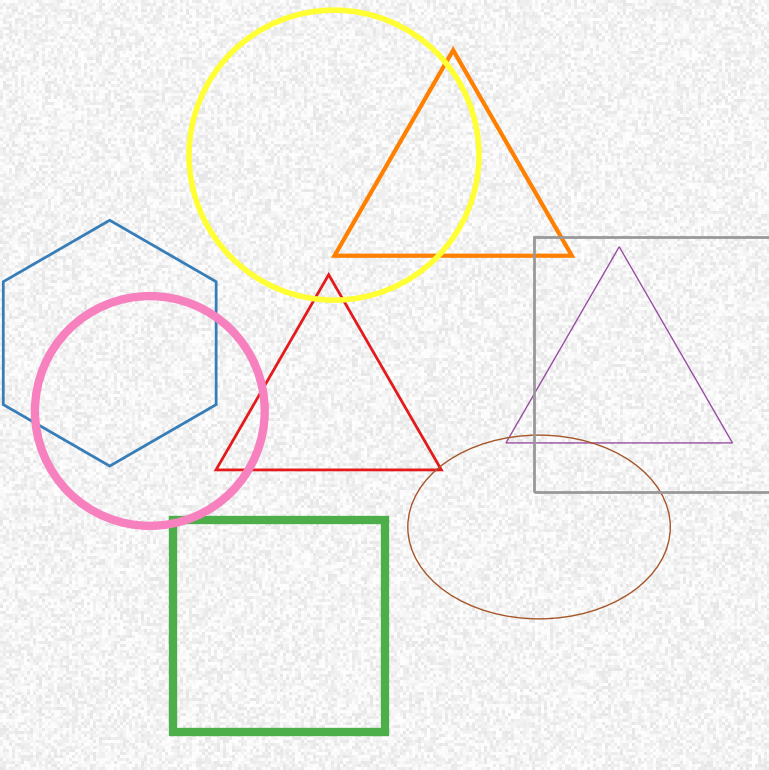[{"shape": "triangle", "thickness": 1, "radius": 0.84, "center": [0.427, 0.474]}, {"shape": "hexagon", "thickness": 1, "radius": 0.8, "center": [0.142, 0.554]}, {"shape": "square", "thickness": 3, "radius": 0.69, "center": [0.363, 0.187]}, {"shape": "triangle", "thickness": 0.5, "radius": 0.85, "center": [0.804, 0.51]}, {"shape": "triangle", "thickness": 1.5, "radius": 0.89, "center": [0.589, 0.757]}, {"shape": "circle", "thickness": 2, "radius": 0.94, "center": [0.434, 0.799]}, {"shape": "oval", "thickness": 0.5, "radius": 0.85, "center": [0.7, 0.316]}, {"shape": "circle", "thickness": 3, "radius": 0.75, "center": [0.195, 0.466]}, {"shape": "square", "thickness": 1, "radius": 0.83, "center": [0.859, 0.526]}]